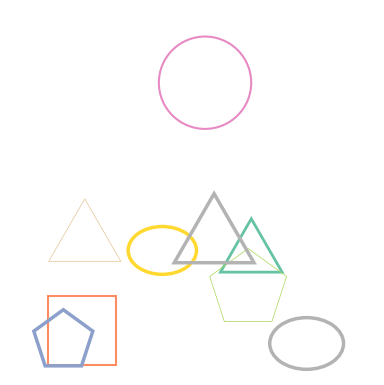[{"shape": "triangle", "thickness": 2, "radius": 0.46, "center": [0.653, 0.339]}, {"shape": "square", "thickness": 1.5, "radius": 0.45, "center": [0.213, 0.142]}, {"shape": "pentagon", "thickness": 2.5, "radius": 0.4, "center": [0.164, 0.115]}, {"shape": "circle", "thickness": 1.5, "radius": 0.6, "center": [0.533, 0.785]}, {"shape": "pentagon", "thickness": 0.5, "radius": 0.52, "center": [0.645, 0.249]}, {"shape": "oval", "thickness": 2.5, "radius": 0.44, "center": [0.422, 0.35]}, {"shape": "triangle", "thickness": 0.5, "radius": 0.54, "center": [0.22, 0.375]}, {"shape": "oval", "thickness": 2.5, "radius": 0.48, "center": [0.796, 0.108]}, {"shape": "triangle", "thickness": 2.5, "radius": 0.6, "center": [0.556, 0.377]}]